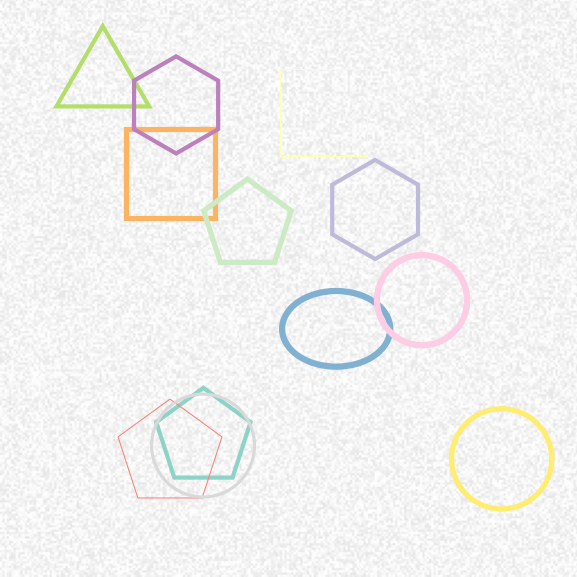[{"shape": "pentagon", "thickness": 2, "radius": 0.43, "center": [0.352, 0.242]}, {"shape": "square", "thickness": 0.5, "radius": 0.38, "center": [0.56, 0.805]}, {"shape": "hexagon", "thickness": 2, "radius": 0.43, "center": [0.65, 0.636]}, {"shape": "pentagon", "thickness": 0.5, "radius": 0.47, "center": [0.294, 0.213]}, {"shape": "oval", "thickness": 3, "radius": 0.47, "center": [0.582, 0.43]}, {"shape": "square", "thickness": 2.5, "radius": 0.39, "center": [0.295, 0.698]}, {"shape": "triangle", "thickness": 2, "radius": 0.46, "center": [0.178, 0.861]}, {"shape": "circle", "thickness": 3, "radius": 0.39, "center": [0.731, 0.479]}, {"shape": "circle", "thickness": 1.5, "radius": 0.45, "center": [0.352, 0.228]}, {"shape": "hexagon", "thickness": 2, "radius": 0.42, "center": [0.305, 0.817]}, {"shape": "pentagon", "thickness": 2.5, "radius": 0.4, "center": [0.429, 0.609]}, {"shape": "circle", "thickness": 2.5, "radius": 0.43, "center": [0.869, 0.205]}]